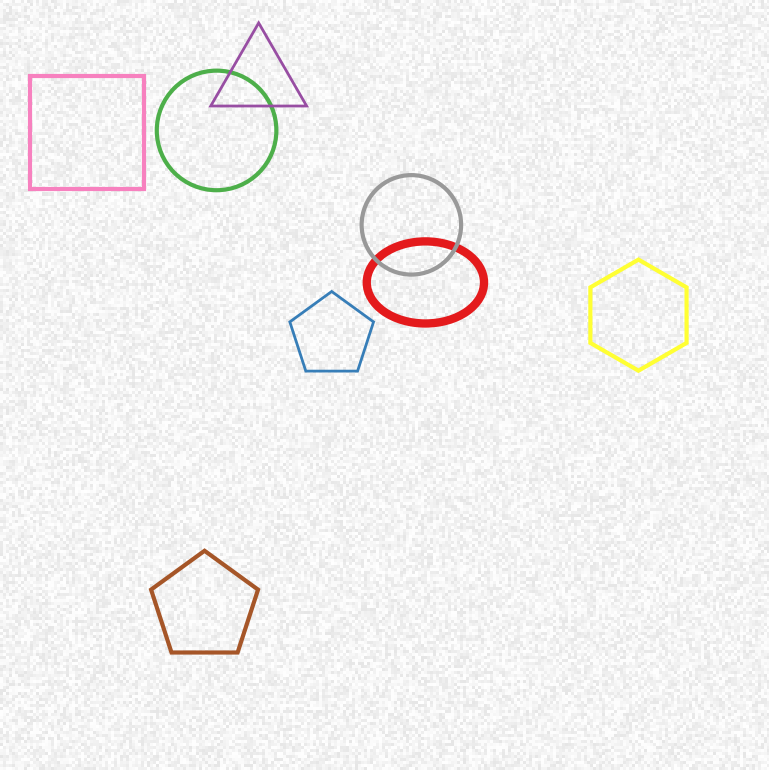[{"shape": "oval", "thickness": 3, "radius": 0.38, "center": [0.552, 0.633]}, {"shape": "pentagon", "thickness": 1, "radius": 0.29, "center": [0.431, 0.564]}, {"shape": "circle", "thickness": 1.5, "radius": 0.39, "center": [0.281, 0.831]}, {"shape": "triangle", "thickness": 1, "radius": 0.36, "center": [0.336, 0.898]}, {"shape": "hexagon", "thickness": 1.5, "radius": 0.36, "center": [0.829, 0.591]}, {"shape": "pentagon", "thickness": 1.5, "radius": 0.37, "center": [0.266, 0.212]}, {"shape": "square", "thickness": 1.5, "radius": 0.37, "center": [0.113, 0.828]}, {"shape": "circle", "thickness": 1.5, "radius": 0.32, "center": [0.534, 0.708]}]